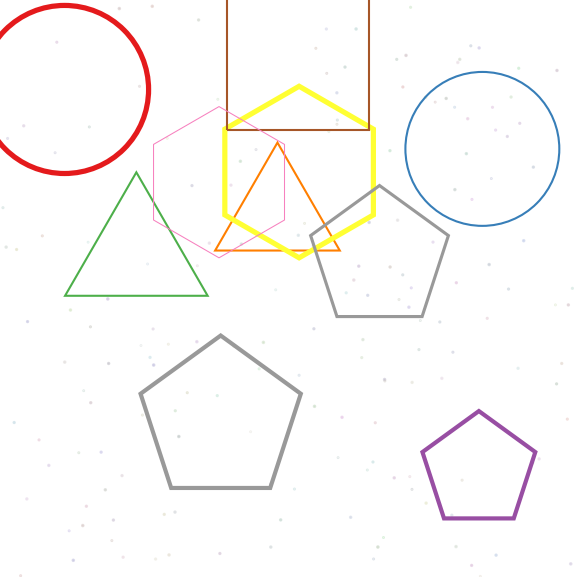[{"shape": "circle", "thickness": 2.5, "radius": 0.73, "center": [0.112, 0.844]}, {"shape": "circle", "thickness": 1, "radius": 0.67, "center": [0.835, 0.741]}, {"shape": "triangle", "thickness": 1, "radius": 0.71, "center": [0.236, 0.558]}, {"shape": "pentagon", "thickness": 2, "radius": 0.51, "center": [0.829, 0.185]}, {"shape": "triangle", "thickness": 1, "radius": 0.62, "center": [0.48, 0.628]}, {"shape": "hexagon", "thickness": 2.5, "radius": 0.74, "center": [0.518, 0.701]}, {"shape": "square", "thickness": 1, "radius": 0.62, "center": [0.516, 0.898]}, {"shape": "hexagon", "thickness": 0.5, "radius": 0.65, "center": [0.379, 0.684]}, {"shape": "pentagon", "thickness": 1.5, "radius": 0.63, "center": [0.657, 0.552]}, {"shape": "pentagon", "thickness": 2, "radius": 0.73, "center": [0.382, 0.272]}]